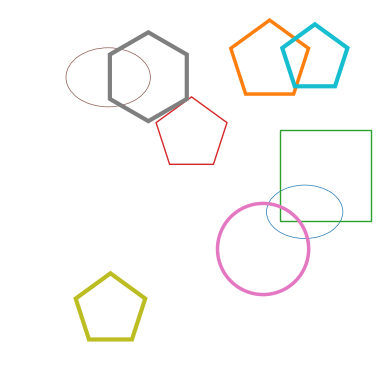[{"shape": "oval", "thickness": 0.5, "radius": 0.5, "center": [0.791, 0.45]}, {"shape": "pentagon", "thickness": 2.5, "radius": 0.53, "center": [0.7, 0.842]}, {"shape": "square", "thickness": 1, "radius": 0.59, "center": [0.846, 0.543]}, {"shape": "pentagon", "thickness": 1, "radius": 0.48, "center": [0.497, 0.652]}, {"shape": "oval", "thickness": 0.5, "radius": 0.55, "center": [0.281, 0.799]}, {"shape": "circle", "thickness": 2.5, "radius": 0.59, "center": [0.683, 0.353]}, {"shape": "hexagon", "thickness": 3, "radius": 0.58, "center": [0.385, 0.801]}, {"shape": "pentagon", "thickness": 3, "radius": 0.47, "center": [0.287, 0.195]}, {"shape": "pentagon", "thickness": 3, "radius": 0.45, "center": [0.818, 0.848]}]